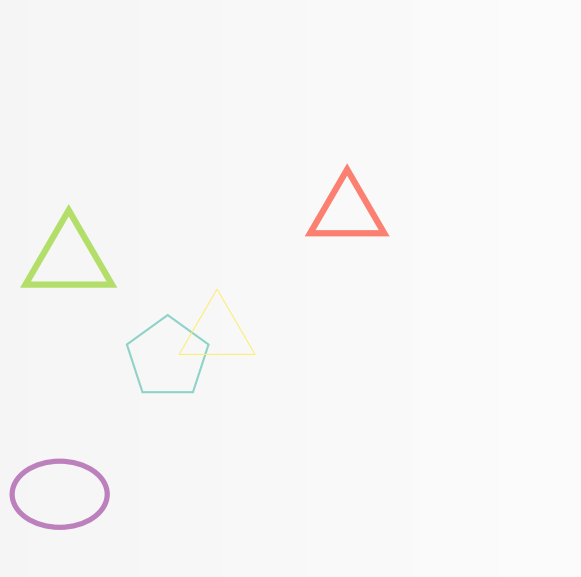[{"shape": "pentagon", "thickness": 1, "radius": 0.37, "center": [0.289, 0.38]}, {"shape": "triangle", "thickness": 3, "radius": 0.37, "center": [0.597, 0.632]}, {"shape": "triangle", "thickness": 3, "radius": 0.43, "center": [0.118, 0.549]}, {"shape": "oval", "thickness": 2.5, "radius": 0.41, "center": [0.103, 0.143]}, {"shape": "triangle", "thickness": 0.5, "radius": 0.38, "center": [0.373, 0.423]}]